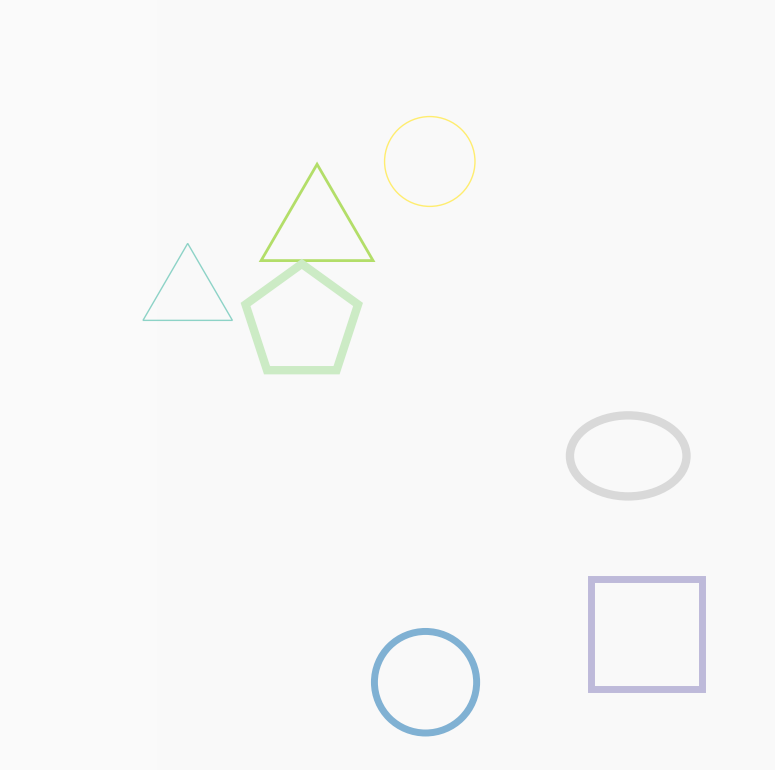[{"shape": "triangle", "thickness": 0.5, "radius": 0.33, "center": [0.242, 0.617]}, {"shape": "square", "thickness": 2.5, "radius": 0.36, "center": [0.835, 0.177]}, {"shape": "circle", "thickness": 2.5, "radius": 0.33, "center": [0.549, 0.114]}, {"shape": "triangle", "thickness": 1, "radius": 0.42, "center": [0.409, 0.703]}, {"shape": "oval", "thickness": 3, "radius": 0.38, "center": [0.811, 0.408]}, {"shape": "pentagon", "thickness": 3, "radius": 0.38, "center": [0.389, 0.581]}, {"shape": "circle", "thickness": 0.5, "radius": 0.29, "center": [0.555, 0.79]}]